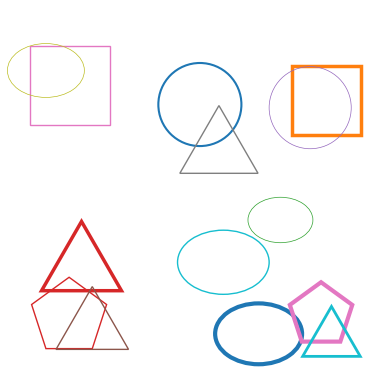[{"shape": "oval", "thickness": 3, "radius": 0.56, "center": [0.672, 0.133]}, {"shape": "circle", "thickness": 1.5, "radius": 0.54, "center": [0.519, 0.729]}, {"shape": "square", "thickness": 2.5, "radius": 0.45, "center": [0.848, 0.74]}, {"shape": "oval", "thickness": 0.5, "radius": 0.42, "center": [0.728, 0.429]}, {"shape": "pentagon", "thickness": 1, "radius": 0.51, "center": [0.179, 0.177]}, {"shape": "triangle", "thickness": 2.5, "radius": 0.6, "center": [0.212, 0.305]}, {"shape": "circle", "thickness": 0.5, "radius": 0.53, "center": [0.806, 0.72]}, {"shape": "triangle", "thickness": 1, "radius": 0.54, "center": [0.24, 0.147]}, {"shape": "pentagon", "thickness": 3, "radius": 0.43, "center": [0.834, 0.182]}, {"shape": "square", "thickness": 1, "radius": 0.52, "center": [0.182, 0.779]}, {"shape": "triangle", "thickness": 1, "radius": 0.59, "center": [0.569, 0.608]}, {"shape": "oval", "thickness": 0.5, "radius": 0.5, "center": [0.119, 0.817]}, {"shape": "triangle", "thickness": 2, "radius": 0.43, "center": [0.861, 0.118]}, {"shape": "oval", "thickness": 1, "radius": 0.59, "center": [0.58, 0.319]}]